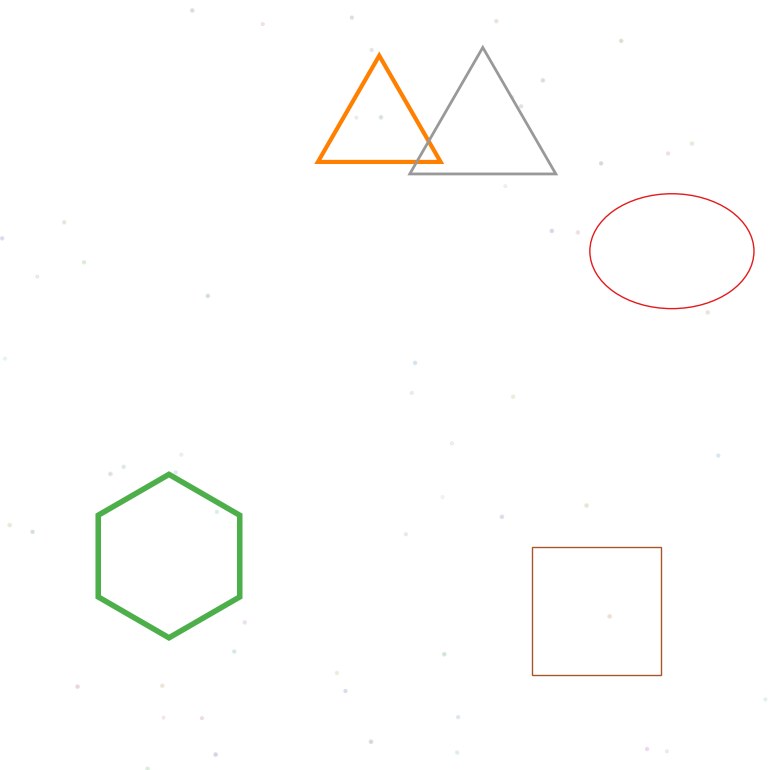[{"shape": "oval", "thickness": 0.5, "radius": 0.53, "center": [0.873, 0.674]}, {"shape": "hexagon", "thickness": 2, "radius": 0.53, "center": [0.219, 0.278]}, {"shape": "triangle", "thickness": 1.5, "radius": 0.46, "center": [0.493, 0.836]}, {"shape": "square", "thickness": 0.5, "radius": 0.42, "center": [0.775, 0.207]}, {"shape": "triangle", "thickness": 1, "radius": 0.55, "center": [0.627, 0.829]}]